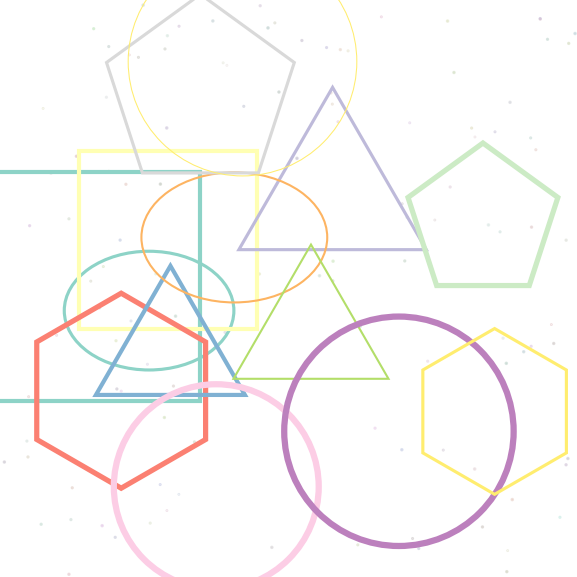[{"shape": "square", "thickness": 2, "radius": 0.99, "center": [0.148, 0.503]}, {"shape": "oval", "thickness": 1.5, "radius": 0.73, "center": [0.258, 0.461]}, {"shape": "square", "thickness": 2, "radius": 0.77, "center": [0.291, 0.584]}, {"shape": "triangle", "thickness": 1.5, "radius": 0.94, "center": [0.576, 0.66]}, {"shape": "hexagon", "thickness": 2.5, "radius": 0.84, "center": [0.21, 0.323]}, {"shape": "triangle", "thickness": 2, "radius": 0.74, "center": [0.295, 0.39]}, {"shape": "oval", "thickness": 1, "radius": 0.8, "center": [0.406, 0.588]}, {"shape": "triangle", "thickness": 1, "radius": 0.77, "center": [0.539, 0.421]}, {"shape": "circle", "thickness": 3, "radius": 0.89, "center": [0.374, 0.156]}, {"shape": "pentagon", "thickness": 1.5, "radius": 0.85, "center": [0.347, 0.838]}, {"shape": "circle", "thickness": 3, "radius": 0.99, "center": [0.691, 0.252]}, {"shape": "pentagon", "thickness": 2.5, "radius": 0.68, "center": [0.836, 0.615]}, {"shape": "hexagon", "thickness": 1.5, "radius": 0.72, "center": [0.856, 0.287]}, {"shape": "circle", "thickness": 0.5, "radius": 0.99, "center": [0.42, 0.892]}]